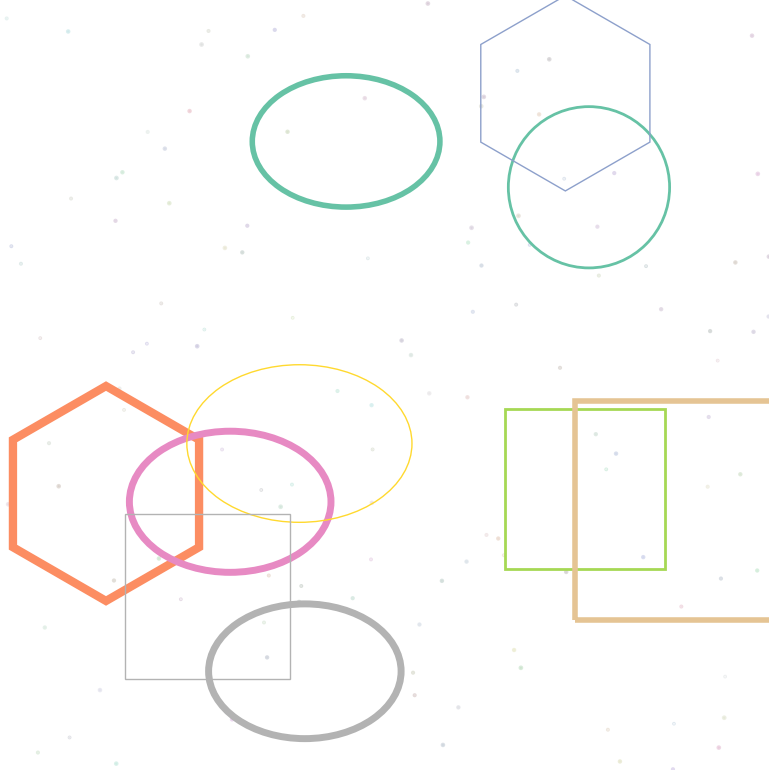[{"shape": "oval", "thickness": 2, "radius": 0.61, "center": [0.449, 0.816]}, {"shape": "circle", "thickness": 1, "radius": 0.52, "center": [0.765, 0.757]}, {"shape": "hexagon", "thickness": 3, "radius": 0.7, "center": [0.138, 0.359]}, {"shape": "hexagon", "thickness": 0.5, "radius": 0.63, "center": [0.734, 0.879]}, {"shape": "oval", "thickness": 2.5, "radius": 0.65, "center": [0.299, 0.348]}, {"shape": "square", "thickness": 1, "radius": 0.52, "center": [0.759, 0.365]}, {"shape": "oval", "thickness": 0.5, "radius": 0.73, "center": [0.389, 0.424]}, {"shape": "square", "thickness": 2, "radius": 0.71, "center": [0.889, 0.338]}, {"shape": "oval", "thickness": 2.5, "radius": 0.63, "center": [0.396, 0.128]}, {"shape": "square", "thickness": 0.5, "radius": 0.54, "center": [0.27, 0.225]}]